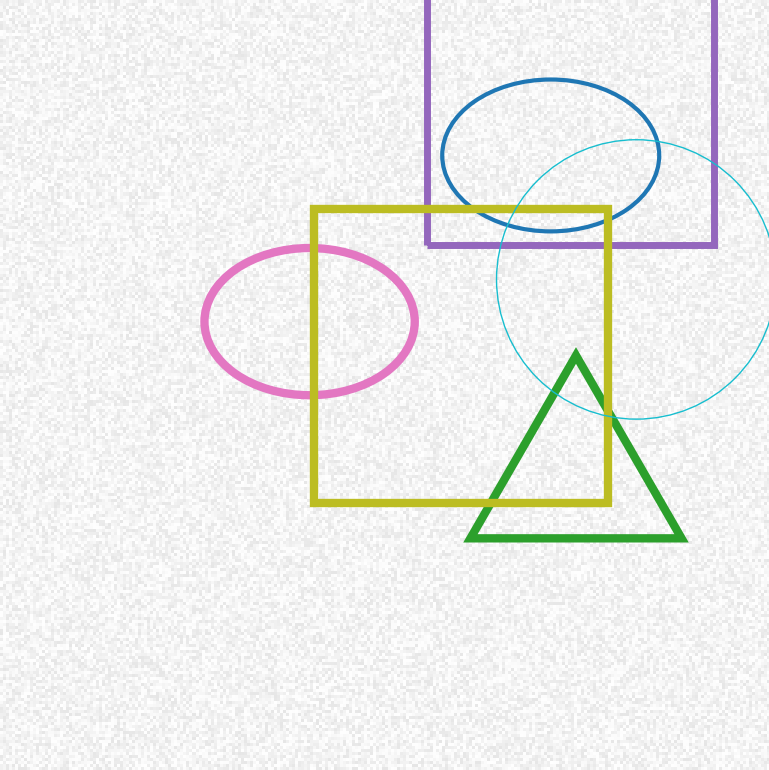[{"shape": "oval", "thickness": 1.5, "radius": 0.7, "center": [0.715, 0.798]}, {"shape": "triangle", "thickness": 3, "radius": 0.79, "center": [0.748, 0.38]}, {"shape": "square", "thickness": 2.5, "radius": 0.93, "center": [0.741, 0.868]}, {"shape": "oval", "thickness": 3, "radius": 0.68, "center": [0.402, 0.582]}, {"shape": "square", "thickness": 3, "radius": 0.95, "center": [0.598, 0.538]}, {"shape": "circle", "thickness": 0.5, "radius": 0.91, "center": [0.826, 0.637]}]